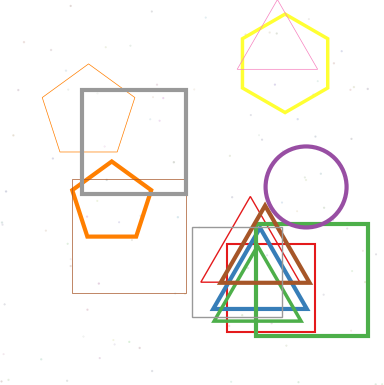[{"shape": "triangle", "thickness": 1, "radius": 0.74, "center": [0.65, 0.341]}, {"shape": "square", "thickness": 1.5, "radius": 0.57, "center": [0.704, 0.252]}, {"shape": "triangle", "thickness": 3, "radius": 0.7, "center": [0.675, 0.268]}, {"shape": "triangle", "thickness": 2.5, "radius": 0.65, "center": [0.669, 0.231]}, {"shape": "square", "thickness": 3, "radius": 0.72, "center": [0.811, 0.273]}, {"shape": "circle", "thickness": 3, "radius": 0.53, "center": [0.795, 0.514]}, {"shape": "pentagon", "thickness": 0.5, "radius": 0.63, "center": [0.23, 0.708]}, {"shape": "pentagon", "thickness": 3, "radius": 0.54, "center": [0.29, 0.473]}, {"shape": "hexagon", "thickness": 2.5, "radius": 0.64, "center": [0.74, 0.836]}, {"shape": "square", "thickness": 0.5, "radius": 0.74, "center": [0.336, 0.387]}, {"shape": "triangle", "thickness": 3, "radius": 0.67, "center": [0.688, 0.332]}, {"shape": "triangle", "thickness": 0.5, "radius": 0.6, "center": [0.721, 0.88]}, {"shape": "square", "thickness": 1, "radius": 0.58, "center": [0.615, 0.293]}, {"shape": "square", "thickness": 3, "radius": 0.68, "center": [0.348, 0.631]}]